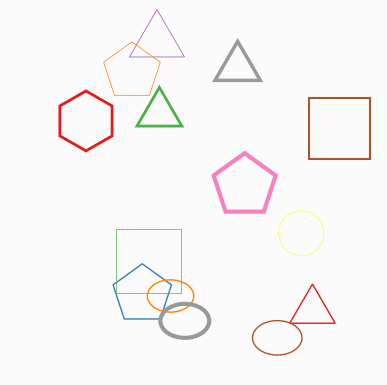[{"shape": "hexagon", "thickness": 2, "radius": 0.39, "center": [0.222, 0.686]}, {"shape": "triangle", "thickness": 1, "radius": 0.34, "center": [0.806, 0.194]}, {"shape": "pentagon", "thickness": 1, "radius": 0.4, "center": [0.367, 0.236]}, {"shape": "triangle", "thickness": 2, "radius": 0.33, "center": [0.411, 0.706]}, {"shape": "square", "thickness": 0.5, "radius": 0.42, "center": [0.383, 0.322]}, {"shape": "triangle", "thickness": 0.5, "radius": 0.41, "center": [0.405, 0.893]}, {"shape": "oval", "thickness": 1, "radius": 0.3, "center": [0.44, 0.231]}, {"shape": "pentagon", "thickness": 0.5, "radius": 0.38, "center": [0.341, 0.815]}, {"shape": "circle", "thickness": 0.5, "radius": 0.29, "center": [0.778, 0.394]}, {"shape": "square", "thickness": 1.5, "radius": 0.39, "center": [0.877, 0.666]}, {"shape": "oval", "thickness": 1, "radius": 0.32, "center": [0.716, 0.123]}, {"shape": "pentagon", "thickness": 3, "radius": 0.42, "center": [0.631, 0.518]}, {"shape": "triangle", "thickness": 2.5, "radius": 0.34, "center": [0.613, 0.825]}, {"shape": "oval", "thickness": 3, "radius": 0.32, "center": [0.477, 0.167]}]